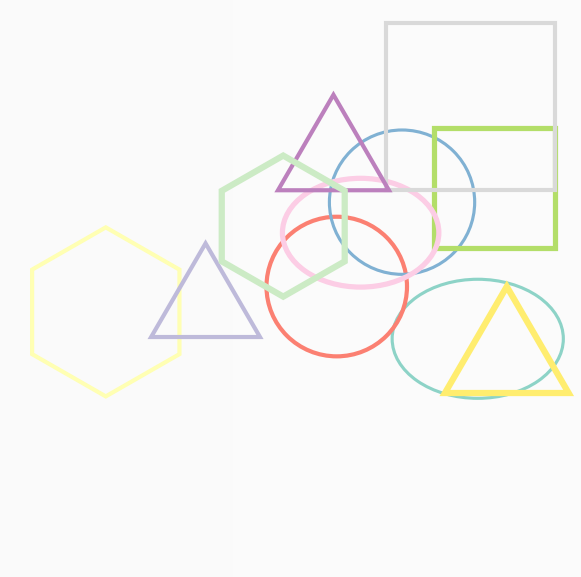[{"shape": "oval", "thickness": 1.5, "radius": 0.74, "center": [0.822, 0.412]}, {"shape": "hexagon", "thickness": 2, "radius": 0.73, "center": [0.182, 0.459]}, {"shape": "triangle", "thickness": 2, "radius": 0.54, "center": [0.354, 0.47]}, {"shape": "circle", "thickness": 2, "radius": 0.6, "center": [0.579, 0.503]}, {"shape": "circle", "thickness": 1.5, "radius": 0.62, "center": [0.692, 0.649]}, {"shape": "square", "thickness": 2.5, "radius": 0.52, "center": [0.851, 0.674]}, {"shape": "oval", "thickness": 2.5, "radius": 0.67, "center": [0.62, 0.596]}, {"shape": "square", "thickness": 2, "radius": 0.73, "center": [0.809, 0.815]}, {"shape": "triangle", "thickness": 2, "radius": 0.55, "center": [0.574, 0.725]}, {"shape": "hexagon", "thickness": 3, "radius": 0.61, "center": [0.487, 0.608]}, {"shape": "triangle", "thickness": 3, "radius": 0.61, "center": [0.872, 0.38]}]